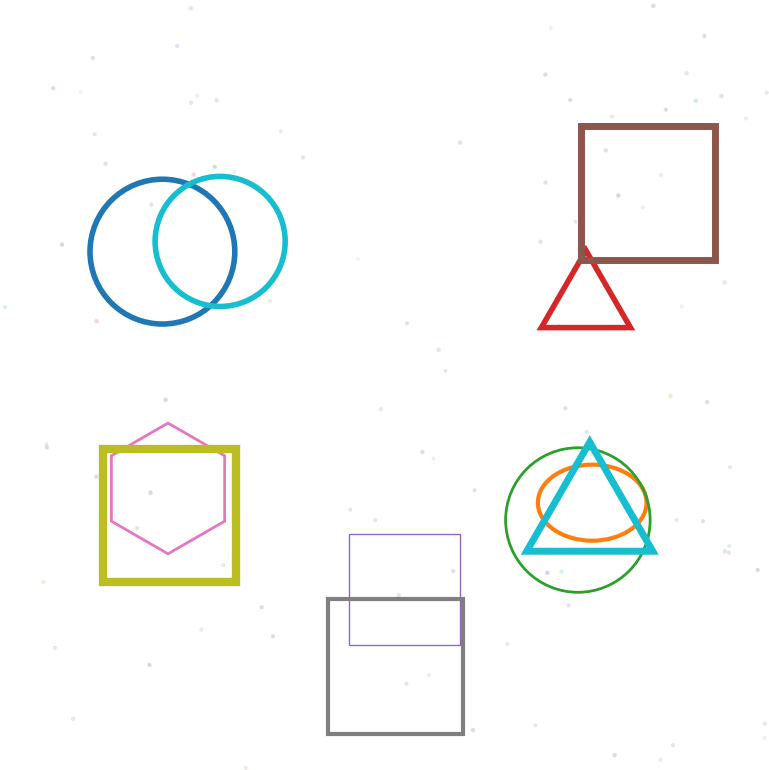[{"shape": "circle", "thickness": 2, "radius": 0.47, "center": [0.211, 0.673]}, {"shape": "oval", "thickness": 1.5, "radius": 0.35, "center": [0.769, 0.347]}, {"shape": "circle", "thickness": 1, "radius": 0.47, "center": [0.75, 0.325]}, {"shape": "triangle", "thickness": 2, "radius": 0.33, "center": [0.761, 0.608]}, {"shape": "square", "thickness": 0.5, "radius": 0.36, "center": [0.526, 0.234]}, {"shape": "square", "thickness": 2.5, "radius": 0.44, "center": [0.841, 0.75]}, {"shape": "hexagon", "thickness": 1, "radius": 0.42, "center": [0.218, 0.366]}, {"shape": "square", "thickness": 1.5, "radius": 0.44, "center": [0.514, 0.134]}, {"shape": "square", "thickness": 3, "radius": 0.43, "center": [0.22, 0.331]}, {"shape": "circle", "thickness": 2, "radius": 0.42, "center": [0.286, 0.686]}, {"shape": "triangle", "thickness": 2.5, "radius": 0.47, "center": [0.766, 0.331]}]